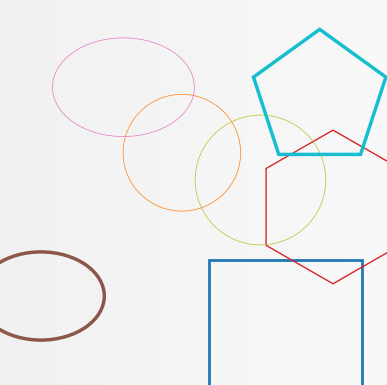[{"shape": "square", "thickness": 2, "radius": 0.99, "center": [0.737, 0.127]}, {"shape": "circle", "thickness": 0.5, "radius": 0.76, "center": [0.469, 0.603]}, {"shape": "hexagon", "thickness": 1, "radius": 1.0, "center": [0.859, 0.463]}, {"shape": "oval", "thickness": 2.5, "radius": 0.82, "center": [0.106, 0.231]}, {"shape": "oval", "thickness": 0.5, "radius": 0.92, "center": [0.318, 0.773]}, {"shape": "circle", "thickness": 0.5, "radius": 0.84, "center": [0.672, 0.532]}, {"shape": "pentagon", "thickness": 2.5, "radius": 0.9, "center": [0.825, 0.744]}]